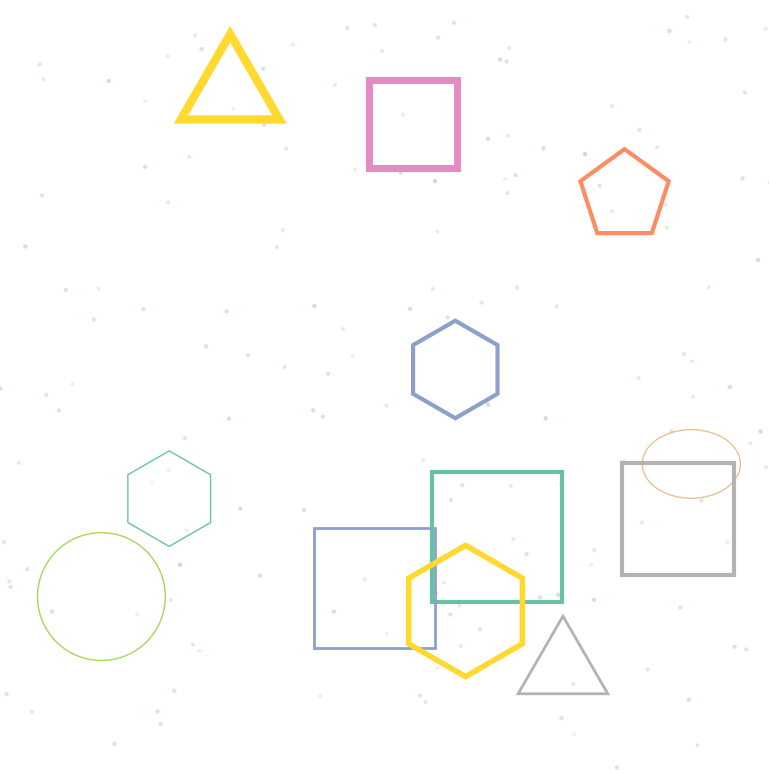[{"shape": "square", "thickness": 1.5, "radius": 0.42, "center": [0.646, 0.303]}, {"shape": "hexagon", "thickness": 0.5, "radius": 0.31, "center": [0.22, 0.352]}, {"shape": "pentagon", "thickness": 1.5, "radius": 0.3, "center": [0.811, 0.746]}, {"shape": "hexagon", "thickness": 1.5, "radius": 0.32, "center": [0.591, 0.52]}, {"shape": "square", "thickness": 1, "radius": 0.39, "center": [0.486, 0.236]}, {"shape": "square", "thickness": 2.5, "radius": 0.29, "center": [0.536, 0.839]}, {"shape": "circle", "thickness": 0.5, "radius": 0.41, "center": [0.132, 0.225]}, {"shape": "hexagon", "thickness": 2, "radius": 0.43, "center": [0.605, 0.207]}, {"shape": "triangle", "thickness": 3, "radius": 0.37, "center": [0.299, 0.882]}, {"shape": "oval", "thickness": 0.5, "radius": 0.32, "center": [0.898, 0.397]}, {"shape": "triangle", "thickness": 1, "radius": 0.34, "center": [0.731, 0.133]}, {"shape": "square", "thickness": 1.5, "radius": 0.36, "center": [0.881, 0.326]}]